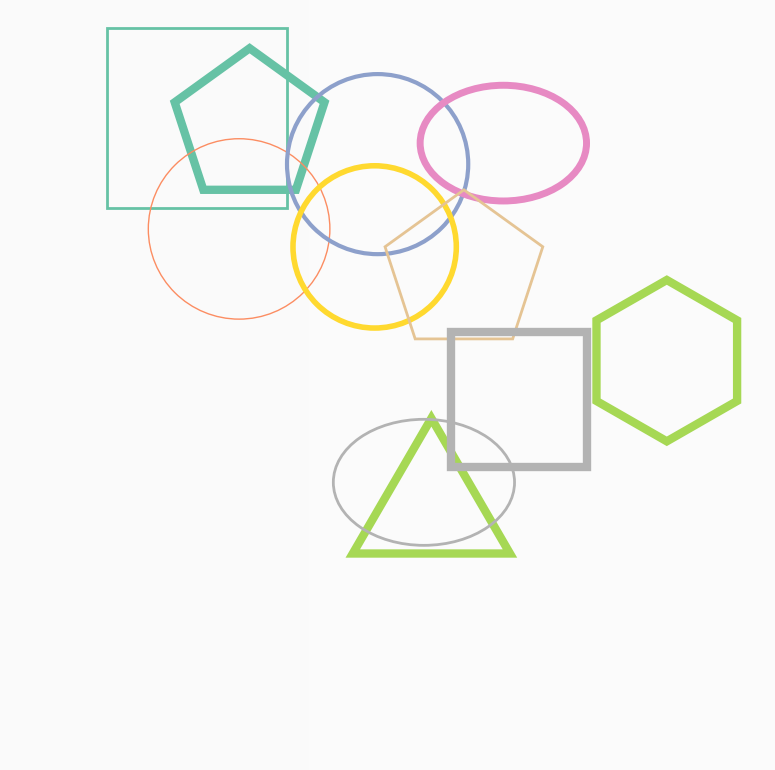[{"shape": "square", "thickness": 1, "radius": 0.58, "center": [0.254, 0.847]}, {"shape": "pentagon", "thickness": 3, "radius": 0.51, "center": [0.322, 0.836]}, {"shape": "circle", "thickness": 0.5, "radius": 0.59, "center": [0.309, 0.703]}, {"shape": "circle", "thickness": 1.5, "radius": 0.58, "center": [0.487, 0.787]}, {"shape": "oval", "thickness": 2.5, "radius": 0.54, "center": [0.649, 0.814]}, {"shape": "hexagon", "thickness": 3, "radius": 0.52, "center": [0.86, 0.532]}, {"shape": "triangle", "thickness": 3, "radius": 0.59, "center": [0.557, 0.34]}, {"shape": "circle", "thickness": 2, "radius": 0.53, "center": [0.483, 0.679]}, {"shape": "pentagon", "thickness": 1, "radius": 0.54, "center": [0.599, 0.646]}, {"shape": "oval", "thickness": 1, "radius": 0.58, "center": [0.547, 0.374]}, {"shape": "square", "thickness": 3, "radius": 0.44, "center": [0.669, 0.481]}]